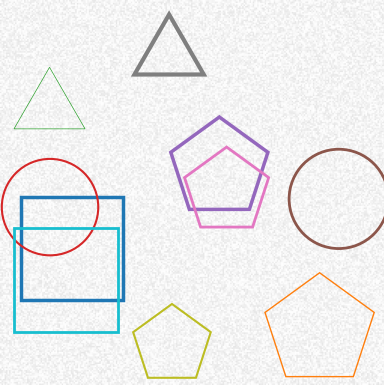[{"shape": "square", "thickness": 2.5, "radius": 0.67, "center": [0.187, 0.355]}, {"shape": "pentagon", "thickness": 1, "radius": 0.75, "center": [0.83, 0.142]}, {"shape": "triangle", "thickness": 0.5, "radius": 0.53, "center": [0.129, 0.719]}, {"shape": "circle", "thickness": 1.5, "radius": 0.63, "center": [0.13, 0.462]}, {"shape": "pentagon", "thickness": 2.5, "radius": 0.66, "center": [0.57, 0.563]}, {"shape": "circle", "thickness": 2, "radius": 0.65, "center": [0.88, 0.483]}, {"shape": "pentagon", "thickness": 2, "radius": 0.57, "center": [0.589, 0.503]}, {"shape": "triangle", "thickness": 3, "radius": 0.52, "center": [0.439, 0.858]}, {"shape": "pentagon", "thickness": 1.5, "radius": 0.53, "center": [0.447, 0.104]}, {"shape": "square", "thickness": 2, "radius": 0.67, "center": [0.172, 0.273]}]